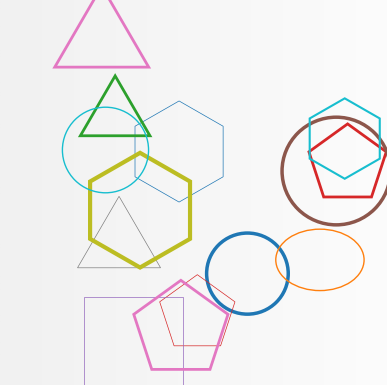[{"shape": "hexagon", "thickness": 0.5, "radius": 0.66, "center": [0.462, 0.606]}, {"shape": "circle", "thickness": 2.5, "radius": 0.53, "center": [0.639, 0.289]}, {"shape": "oval", "thickness": 1, "radius": 0.57, "center": [0.826, 0.325]}, {"shape": "triangle", "thickness": 2, "radius": 0.52, "center": [0.297, 0.699]}, {"shape": "pentagon", "thickness": 0.5, "radius": 0.51, "center": [0.509, 0.184]}, {"shape": "pentagon", "thickness": 2, "radius": 0.52, "center": [0.897, 0.573]}, {"shape": "square", "thickness": 0.5, "radius": 0.64, "center": [0.345, 0.1]}, {"shape": "circle", "thickness": 2.5, "radius": 0.7, "center": [0.868, 0.556]}, {"shape": "pentagon", "thickness": 2, "radius": 0.64, "center": [0.467, 0.144]}, {"shape": "triangle", "thickness": 2, "radius": 0.7, "center": [0.263, 0.896]}, {"shape": "triangle", "thickness": 0.5, "radius": 0.62, "center": [0.307, 0.366]}, {"shape": "hexagon", "thickness": 3, "radius": 0.74, "center": [0.361, 0.454]}, {"shape": "circle", "thickness": 1, "radius": 0.56, "center": [0.272, 0.61]}, {"shape": "hexagon", "thickness": 1.5, "radius": 0.52, "center": [0.89, 0.64]}]